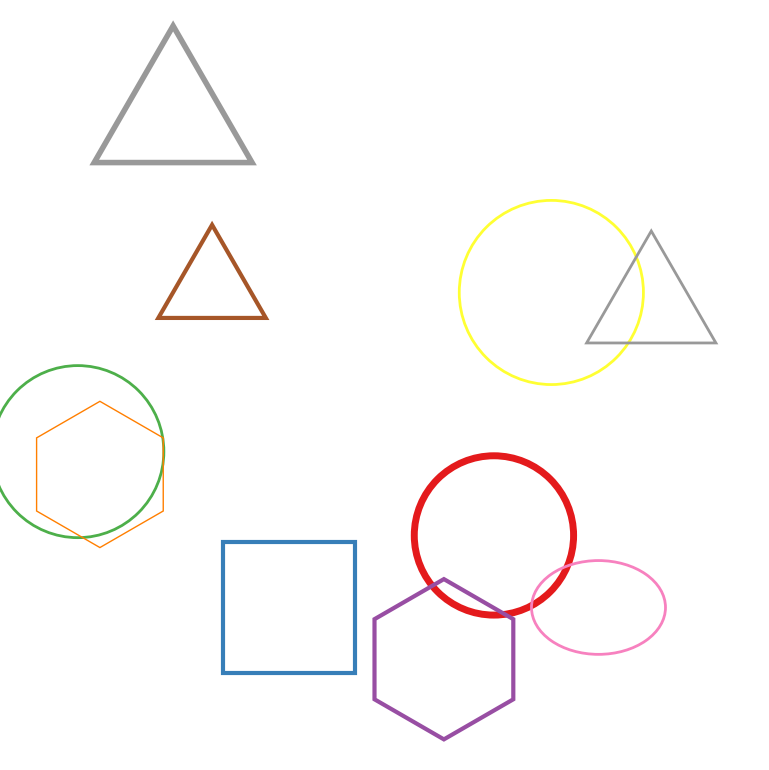[{"shape": "circle", "thickness": 2.5, "radius": 0.52, "center": [0.641, 0.305]}, {"shape": "square", "thickness": 1.5, "radius": 0.43, "center": [0.375, 0.211]}, {"shape": "circle", "thickness": 1, "radius": 0.56, "center": [0.101, 0.413]}, {"shape": "hexagon", "thickness": 1.5, "radius": 0.52, "center": [0.577, 0.144]}, {"shape": "hexagon", "thickness": 0.5, "radius": 0.47, "center": [0.13, 0.384]}, {"shape": "circle", "thickness": 1, "radius": 0.6, "center": [0.716, 0.62]}, {"shape": "triangle", "thickness": 1.5, "radius": 0.4, "center": [0.275, 0.627]}, {"shape": "oval", "thickness": 1, "radius": 0.44, "center": [0.777, 0.211]}, {"shape": "triangle", "thickness": 2, "radius": 0.59, "center": [0.225, 0.848]}, {"shape": "triangle", "thickness": 1, "radius": 0.48, "center": [0.846, 0.603]}]